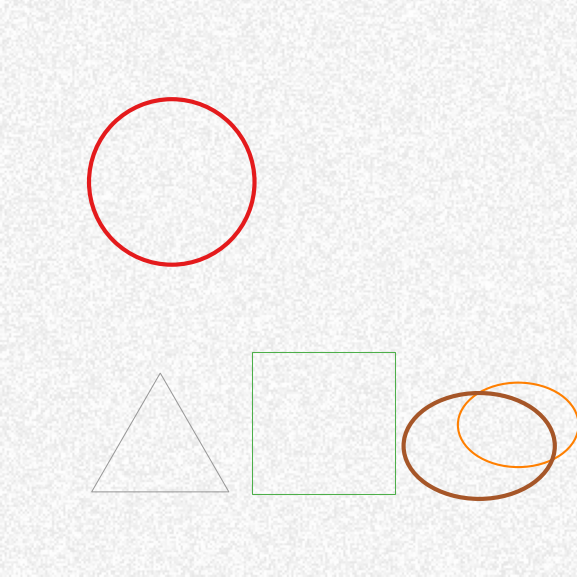[{"shape": "circle", "thickness": 2, "radius": 0.72, "center": [0.297, 0.684]}, {"shape": "square", "thickness": 0.5, "radius": 0.62, "center": [0.56, 0.266]}, {"shape": "oval", "thickness": 1, "radius": 0.52, "center": [0.897, 0.263]}, {"shape": "oval", "thickness": 2, "radius": 0.65, "center": [0.83, 0.227]}, {"shape": "triangle", "thickness": 0.5, "radius": 0.69, "center": [0.277, 0.216]}]